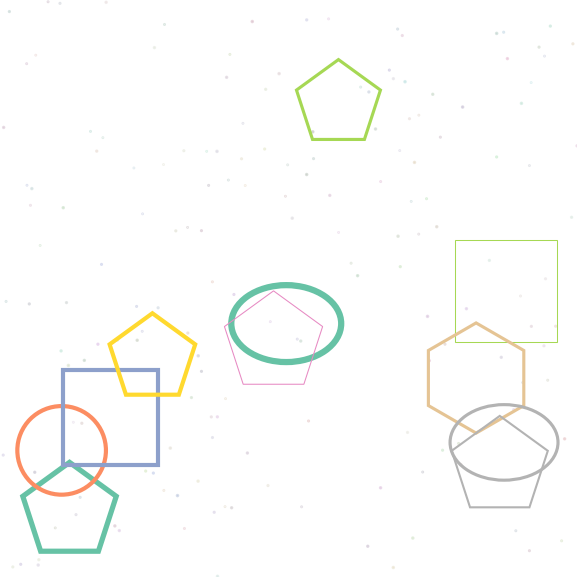[{"shape": "oval", "thickness": 3, "radius": 0.48, "center": [0.496, 0.439]}, {"shape": "pentagon", "thickness": 2.5, "radius": 0.43, "center": [0.12, 0.113]}, {"shape": "circle", "thickness": 2, "radius": 0.38, "center": [0.107, 0.219]}, {"shape": "square", "thickness": 2, "radius": 0.41, "center": [0.191, 0.276]}, {"shape": "pentagon", "thickness": 0.5, "radius": 0.45, "center": [0.474, 0.406]}, {"shape": "square", "thickness": 0.5, "radius": 0.44, "center": [0.876, 0.495]}, {"shape": "pentagon", "thickness": 1.5, "radius": 0.38, "center": [0.586, 0.82]}, {"shape": "pentagon", "thickness": 2, "radius": 0.39, "center": [0.264, 0.379]}, {"shape": "hexagon", "thickness": 1.5, "radius": 0.48, "center": [0.824, 0.345]}, {"shape": "oval", "thickness": 1.5, "radius": 0.47, "center": [0.873, 0.233]}, {"shape": "pentagon", "thickness": 1, "radius": 0.44, "center": [0.865, 0.191]}]